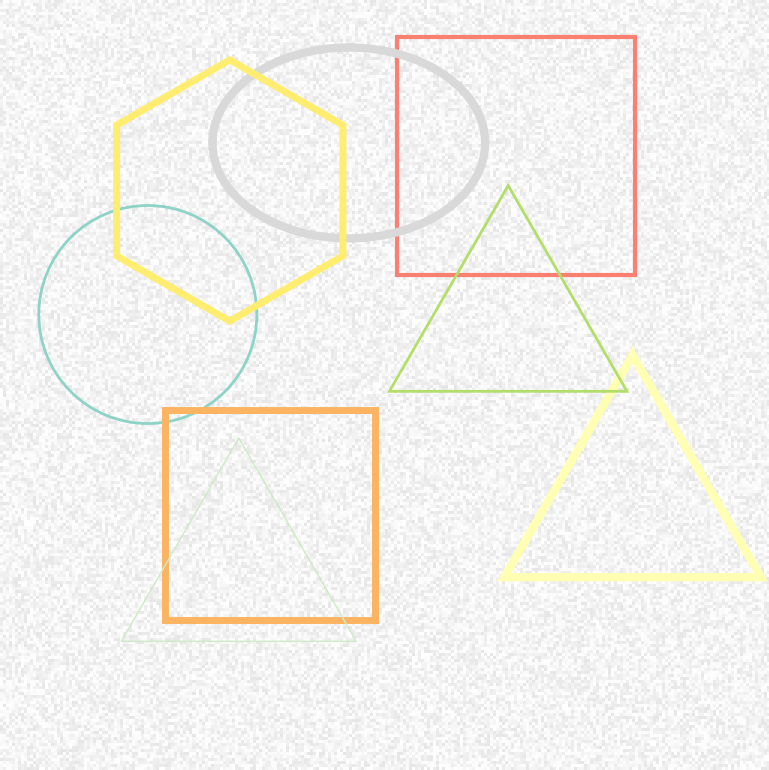[{"shape": "circle", "thickness": 1, "radius": 0.71, "center": [0.192, 0.592]}, {"shape": "triangle", "thickness": 3, "radius": 0.96, "center": [0.822, 0.347]}, {"shape": "square", "thickness": 1.5, "radius": 0.77, "center": [0.67, 0.797]}, {"shape": "square", "thickness": 2.5, "radius": 0.68, "center": [0.351, 0.331]}, {"shape": "triangle", "thickness": 1, "radius": 0.89, "center": [0.66, 0.581]}, {"shape": "oval", "thickness": 3, "radius": 0.89, "center": [0.453, 0.814]}, {"shape": "triangle", "thickness": 0.5, "radius": 0.88, "center": [0.31, 0.255]}, {"shape": "hexagon", "thickness": 2.5, "radius": 0.85, "center": [0.298, 0.753]}]